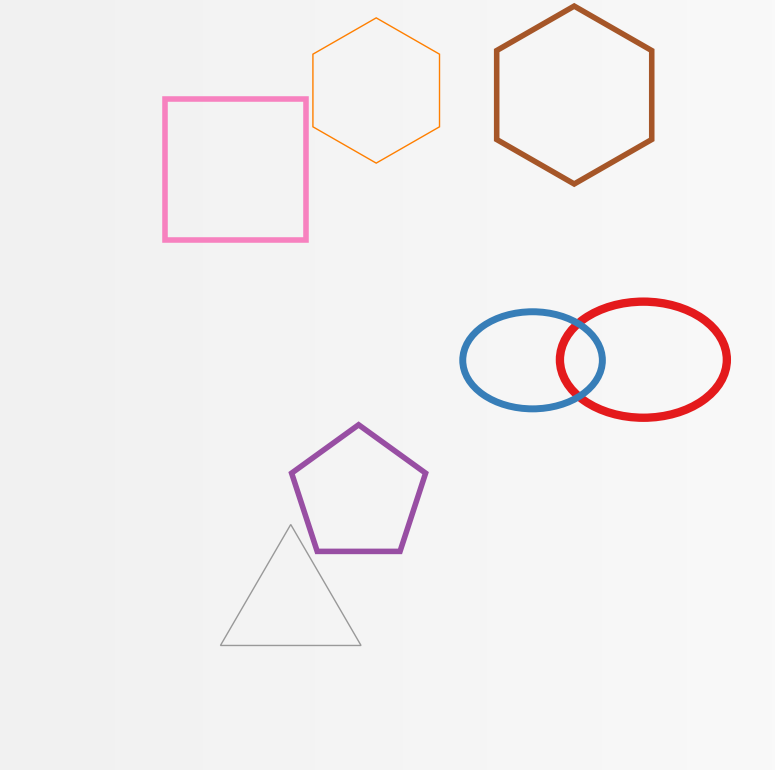[{"shape": "oval", "thickness": 3, "radius": 0.54, "center": [0.83, 0.533]}, {"shape": "oval", "thickness": 2.5, "radius": 0.45, "center": [0.687, 0.532]}, {"shape": "pentagon", "thickness": 2, "radius": 0.45, "center": [0.463, 0.357]}, {"shape": "hexagon", "thickness": 0.5, "radius": 0.47, "center": [0.485, 0.882]}, {"shape": "hexagon", "thickness": 2, "radius": 0.58, "center": [0.741, 0.877]}, {"shape": "square", "thickness": 2, "radius": 0.46, "center": [0.304, 0.78]}, {"shape": "triangle", "thickness": 0.5, "radius": 0.52, "center": [0.375, 0.214]}]